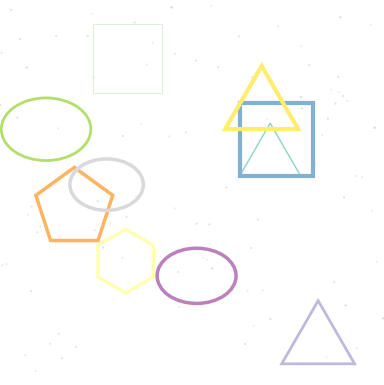[{"shape": "triangle", "thickness": 1, "radius": 0.47, "center": [0.702, 0.587]}, {"shape": "hexagon", "thickness": 2.5, "radius": 0.41, "center": [0.326, 0.322]}, {"shape": "triangle", "thickness": 2, "radius": 0.55, "center": [0.826, 0.11]}, {"shape": "square", "thickness": 3, "radius": 0.47, "center": [0.719, 0.637]}, {"shape": "pentagon", "thickness": 2.5, "radius": 0.52, "center": [0.193, 0.46]}, {"shape": "oval", "thickness": 2, "radius": 0.58, "center": [0.12, 0.664]}, {"shape": "oval", "thickness": 2.5, "radius": 0.48, "center": [0.277, 0.52]}, {"shape": "oval", "thickness": 2.5, "radius": 0.51, "center": [0.511, 0.284]}, {"shape": "square", "thickness": 0.5, "radius": 0.45, "center": [0.331, 0.848]}, {"shape": "triangle", "thickness": 3, "radius": 0.55, "center": [0.68, 0.719]}]